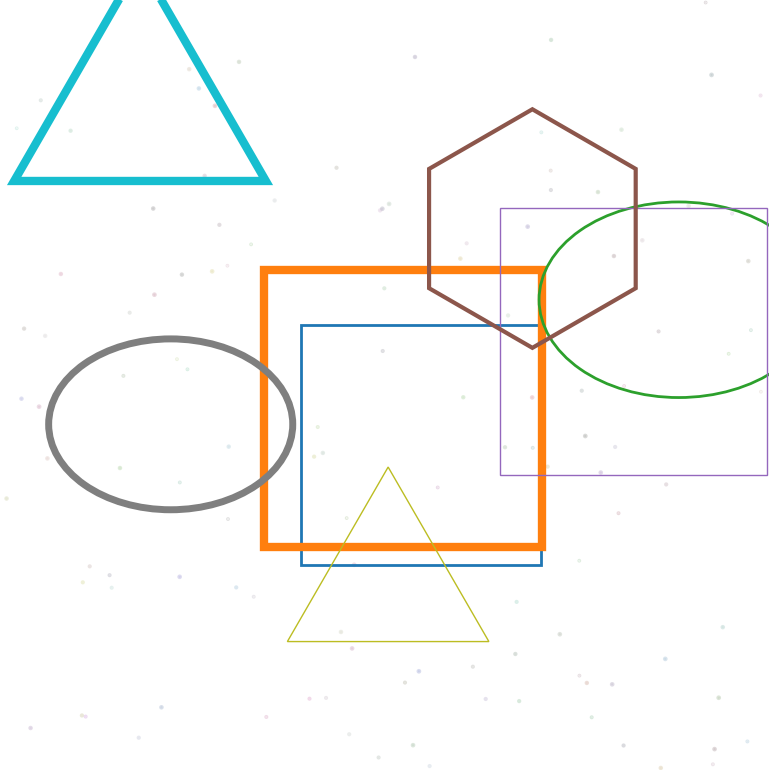[{"shape": "square", "thickness": 1, "radius": 0.78, "center": [0.546, 0.422]}, {"shape": "square", "thickness": 3, "radius": 0.9, "center": [0.524, 0.469]}, {"shape": "oval", "thickness": 1, "radius": 0.91, "center": [0.882, 0.611]}, {"shape": "square", "thickness": 0.5, "radius": 0.87, "center": [0.823, 0.557]}, {"shape": "hexagon", "thickness": 1.5, "radius": 0.77, "center": [0.691, 0.703]}, {"shape": "oval", "thickness": 2.5, "radius": 0.79, "center": [0.222, 0.449]}, {"shape": "triangle", "thickness": 0.5, "radius": 0.76, "center": [0.504, 0.242]}, {"shape": "triangle", "thickness": 3, "radius": 0.94, "center": [0.182, 0.859]}]